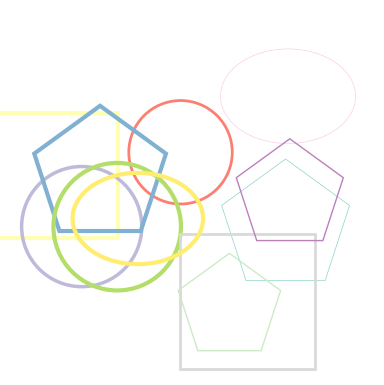[{"shape": "pentagon", "thickness": 0.5, "radius": 0.87, "center": [0.742, 0.412]}, {"shape": "square", "thickness": 3, "radius": 0.81, "center": [0.145, 0.544]}, {"shape": "circle", "thickness": 2.5, "radius": 0.78, "center": [0.212, 0.411]}, {"shape": "circle", "thickness": 2, "radius": 0.67, "center": [0.469, 0.604]}, {"shape": "pentagon", "thickness": 3, "radius": 0.9, "center": [0.26, 0.545]}, {"shape": "circle", "thickness": 3, "radius": 0.83, "center": [0.304, 0.411]}, {"shape": "oval", "thickness": 0.5, "radius": 0.88, "center": [0.748, 0.75]}, {"shape": "square", "thickness": 2, "radius": 0.88, "center": [0.643, 0.217]}, {"shape": "pentagon", "thickness": 1, "radius": 0.73, "center": [0.753, 0.493]}, {"shape": "pentagon", "thickness": 1, "radius": 0.7, "center": [0.596, 0.202]}, {"shape": "oval", "thickness": 3, "radius": 0.85, "center": [0.358, 0.432]}]